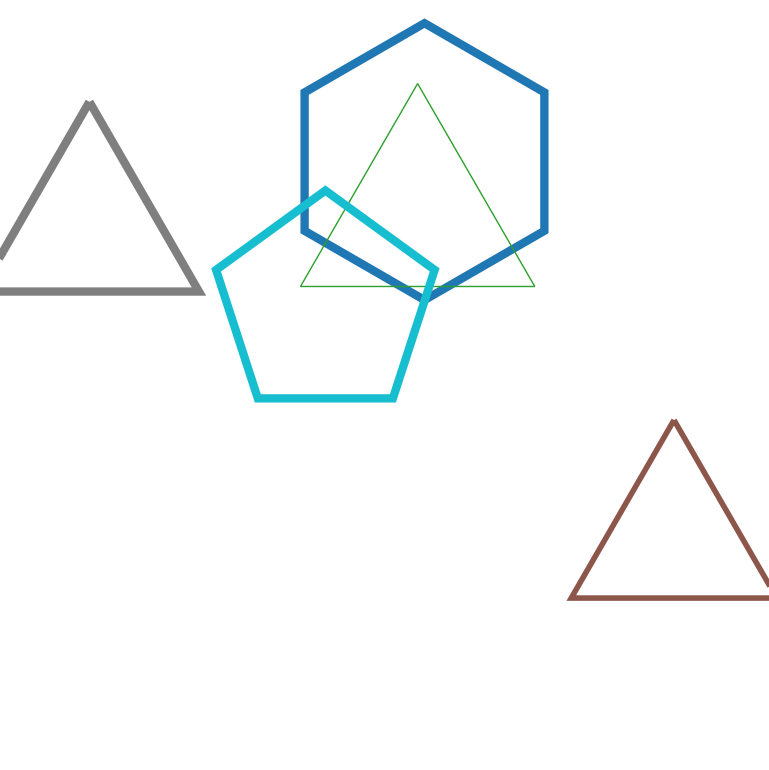[{"shape": "hexagon", "thickness": 3, "radius": 0.9, "center": [0.551, 0.79]}, {"shape": "triangle", "thickness": 0.5, "radius": 0.88, "center": [0.542, 0.716]}, {"shape": "triangle", "thickness": 2, "radius": 0.77, "center": [0.875, 0.3]}, {"shape": "triangle", "thickness": 3, "radius": 0.82, "center": [0.116, 0.703]}, {"shape": "pentagon", "thickness": 3, "radius": 0.75, "center": [0.423, 0.603]}]